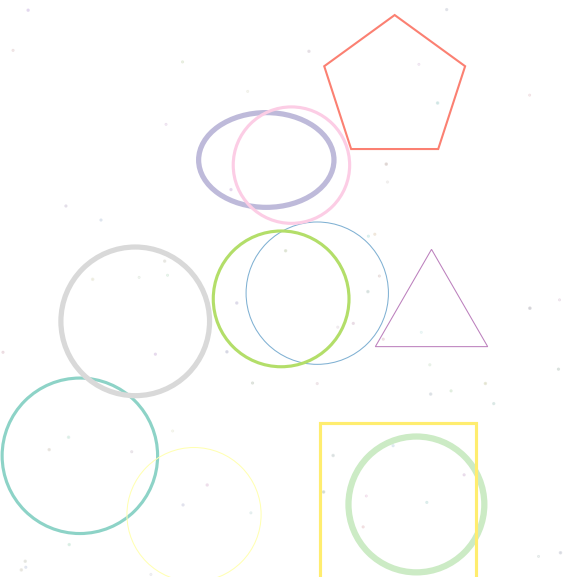[{"shape": "circle", "thickness": 1.5, "radius": 0.67, "center": [0.138, 0.21]}, {"shape": "circle", "thickness": 0.5, "radius": 0.58, "center": [0.336, 0.108]}, {"shape": "oval", "thickness": 2.5, "radius": 0.59, "center": [0.461, 0.722]}, {"shape": "pentagon", "thickness": 1, "radius": 0.64, "center": [0.683, 0.845]}, {"shape": "circle", "thickness": 0.5, "radius": 0.62, "center": [0.549, 0.491]}, {"shape": "circle", "thickness": 1.5, "radius": 0.59, "center": [0.487, 0.482]}, {"shape": "circle", "thickness": 1.5, "radius": 0.5, "center": [0.505, 0.713]}, {"shape": "circle", "thickness": 2.5, "radius": 0.64, "center": [0.234, 0.443]}, {"shape": "triangle", "thickness": 0.5, "radius": 0.56, "center": [0.747, 0.455]}, {"shape": "circle", "thickness": 3, "radius": 0.59, "center": [0.721, 0.126]}, {"shape": "square", "thickness": 1.5, "radius": 0.67, "center": [0.689, 0.131]}]